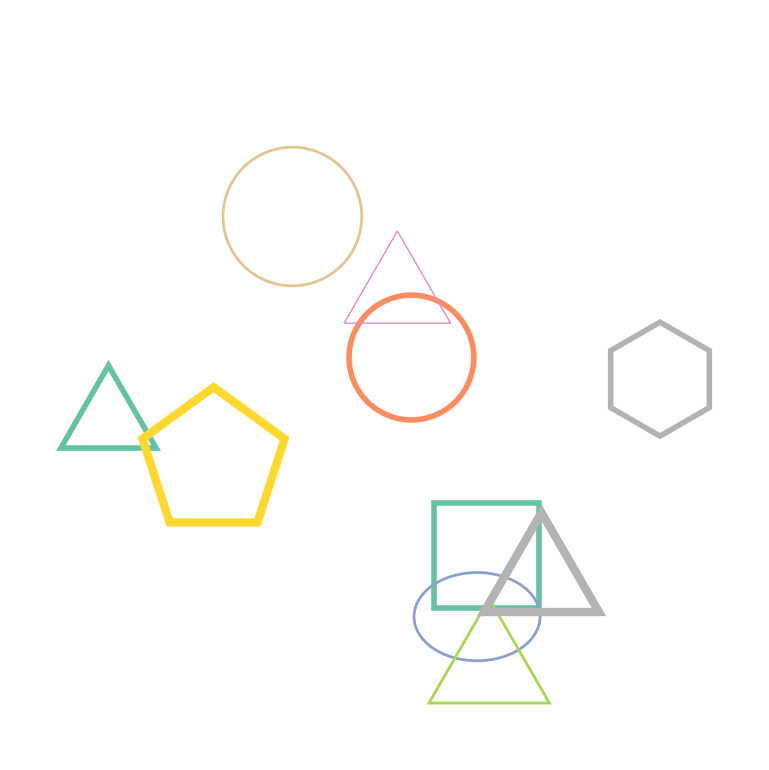[{"shape": "square", "thickness": 2, "radius": 0.34, "center": [0.632, 0.278]}, {"shape": "triangle", "thickness": 2, "radius": 0.36, "center": [0.141, 0.454]}, {"shape": "circle", "thickness": 2, "radius": 0.41, "center": [0.534, 0.536]}, {"shape": "oval", "thickness": 1, "radius": 0.41, "center": [0.62, 0.199]}, {"shape": "triangle", "thickness": 0.5, "radius": 0.4, "center": [0.516, 0.62]}, {"shape": "triangle", "thickness": 1, "radius": 0.45, "center": [0.635, 0.132]}, {"shape": "pentagon", "thickness": 3, "radius": 0.49, "center": [0.277, 0.4]}, {"shape": "circle", "thickness": 1, "radius": 0.45, "center": [0.38, 0.719]}, {"shape": "hexagon", "thickness": 2, "radius": 0.37, "center": [0.857, 0.508]}, {"shape": "triangle", "thickness": 3, "radius": 0.43, "center": [0.703, 0.248]}]